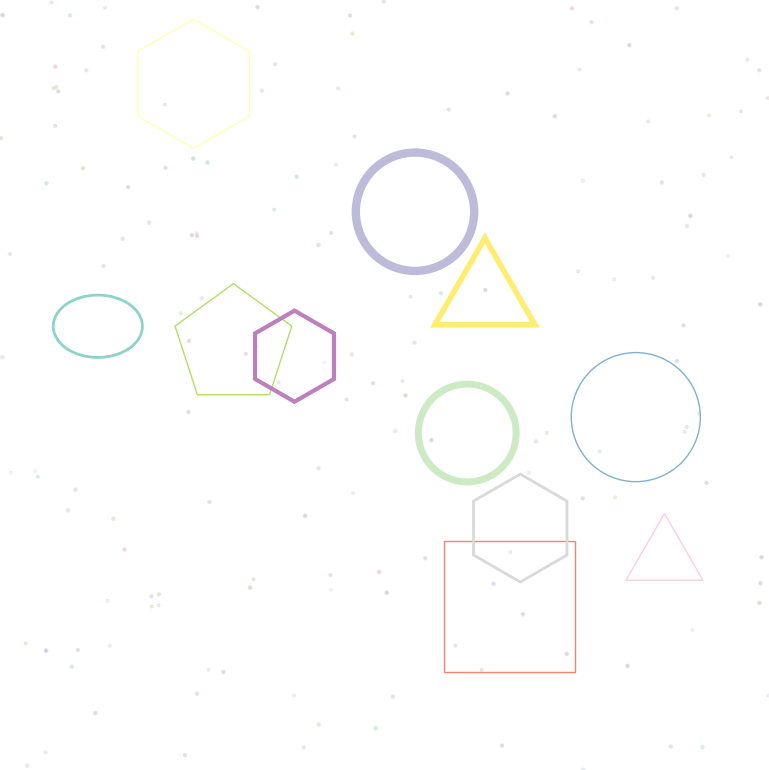[{"shape": "oval", "thickness": 1, "radius": 0.29, "center": [0.127, 0.576]}, {"shape": "hexagon", "thickness": 0.5, "radius": 0.42, "center": [0.251, 0.891]}, {"shape": "circle", "thickness": 3, "radius": 0.38, "center": [0.539, 0.725]}, {"shape": "square", "thickness": 0.5, "radius": 0.42, "center": [0.662, 0.212]}, {"shape": "circle", "thickness": 0.5, "radius": 0.42, "center": [0.826, 0.458]}, {"shape": "pentagon", "thickness": 0.5, "radius": 0.4, "center": [0.303, 0.552]}, {"shape": "triangle", "thickness": 0.5, "radius": 0.29, "center": [0.863, 0.275]}, {"shape": "hexagon", "thickness": 1, "radius": 0.35, "center": [0.676, 0.314]}, {"shape": "hexagon", "thickness": 1.5, "radius": 0.3, "center": [0.382, 0.537]}, {"shape": "circle", "thickness": 2.5, "radius": 0.32, "center": [0.607, 0.438]}, {"shape": "triangle", "thickness": 2, "radius": 0.38, "center": [0.63, 0.616]}]